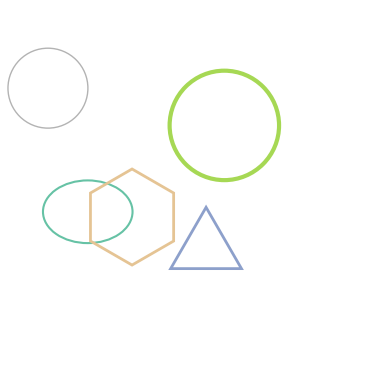[{"shape": "oval", "thickness": 1.5, "radius": 0.58, "center": [0.228, 0.45]}, {"shape": "triangle", "thickness": 2, "radius": 0.53, "center": [0.535, 0.355]}, {"shape": "circle", "thickness": 3, "radius": 0.71, "center": [0.583, 0.674]}, {"shape": "hexagon", "thickness": 2, "radius": 0.62, "center": [0.343, 0.436]}, {"shape": "circle", "thickness": 1, "radius": 0.52, "center": [0.125, 0.771]}]